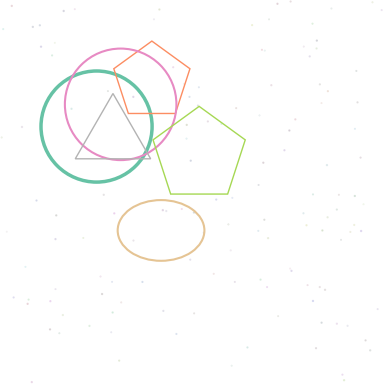[{"shape": "circle", "thickness": 2.5, "radius": 0.72, "center": [0.251, 0.671]}, {"shape": "pentagon", "thickness": 1, "radius": 0.52, "center": [0.394, 0.789]}, {"shape": "circle", "thickness": 1.5, "radius": 0.72, "center": [0.313, 0.729]}, {"shape": "pentagon", "thickness": 1, "radius": 0.63, "center": [0.517, 0.598]}, {"shape": "oval", "thickness": 1.5, "radius": 0.56, "center": [0.418, 0.401]}, {"shape": "triangle", "thickness": 1, "radius": 0.57, "center": [0.293, 0.644]}]